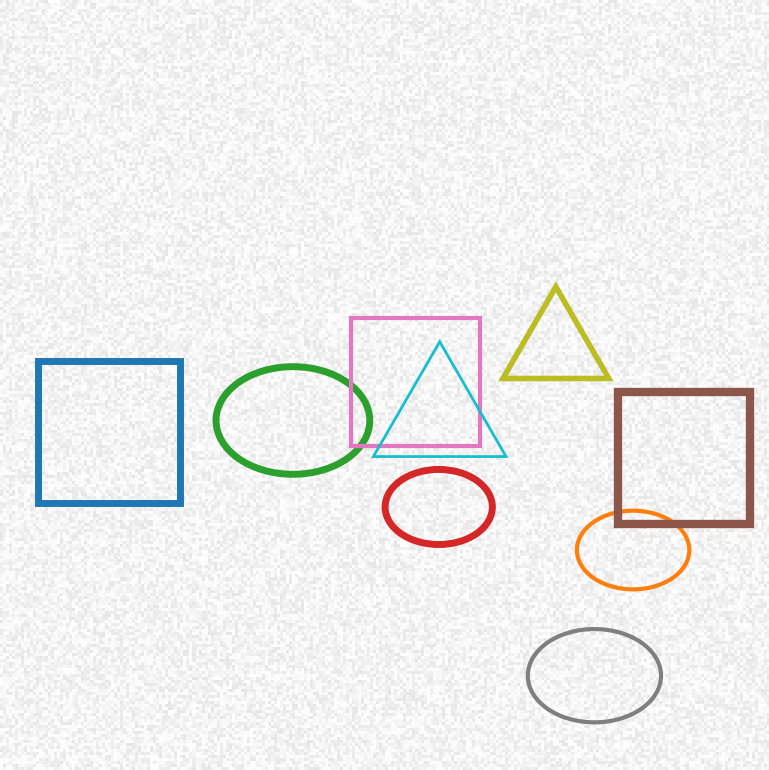[{"shape": "square", "thickness": 2.5, "radius": 0.46, "center": [0.142, 0.439]}, {"shape": "oval", "thickness": 1.5, "radius": 0.37, "center": [0.822, 0.286]}, {"shape": "oval", "thickness": 2.5, "radius": 0.5, "center": [0.38, 0.454]}, {"shape": "oval", "thickness": 2.5, "radius": 0.35, "center": [0.57, 0.342]}, {"shape": "square", "thickness": 3, "radius": 0.43, "center": [0.889, 0.405]}, {"shape": "square", "thickness": 1.5, "radius": 0.42, "center": [0.54, 0.504]}, {"shape": "oval", "thickness": 1.5, "radius": 0.43, "center": [0.772, 0.122]}, {"shape": "triangle", "thickness": 2, "radius": 0.4, "center": [0.722, 0.548]}, {"shape": "triangle", "thickness": 1, "radius": 0.5, "center": [0.571, 0.457]}]